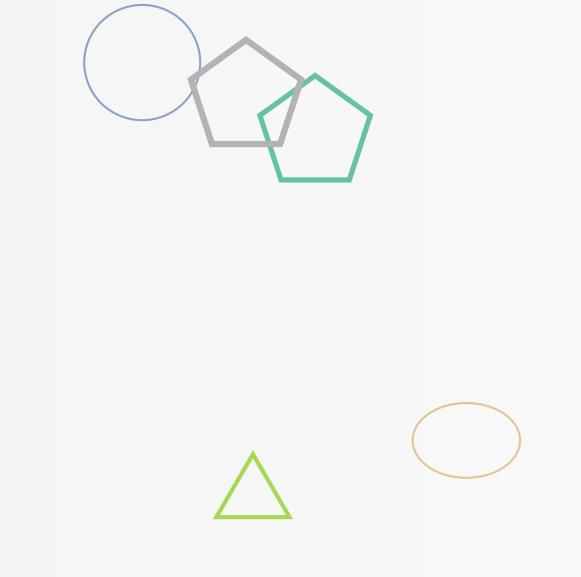[{"shape": "pentagon", "thickness": 2.5, "radius": 0.5, "center": [0.542, 0.768]}, {"shape": "circle", "thickness": 1, "radius": 0.5, "center": [0.245, 0.891]}, {"shape": "triangle", "thickness": 2, "radius": 0.36, "center": [0.435, 0.14]}, {"shape": "oval", "thickness": 1, "radius": 0.46, "center": [0.802, 0.237]}, {"shape": "pentagon", "thickness": 3, "radius": 0.5, "center": [0.423, 0.83]}]